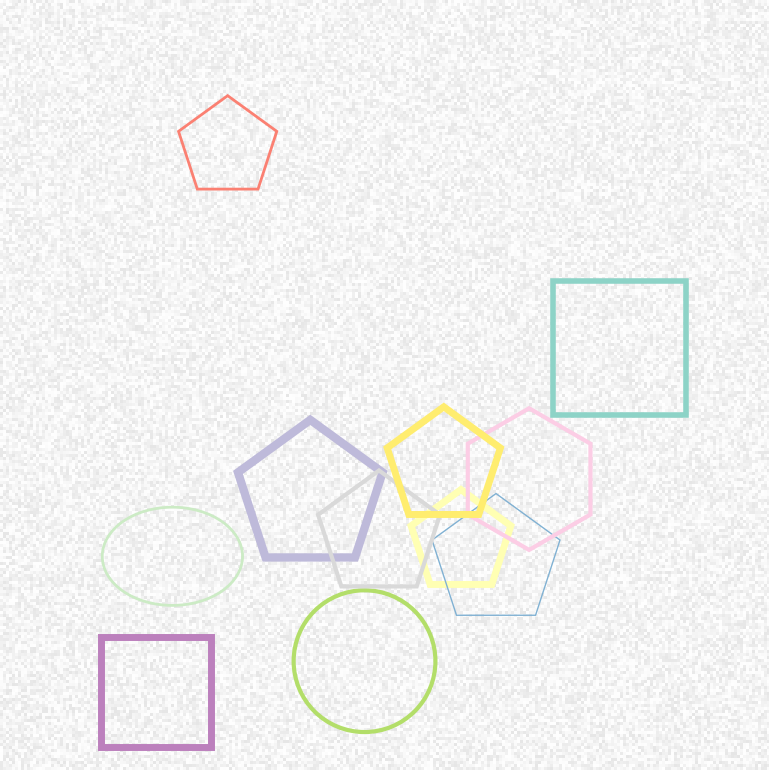[{"shape": "square", "thickness": 2, "radius": 0.43, "center": [0.805, 0.548]}, {"shape": "pentagon", "thickness": 2.5, "radius": 0.34, "center": [0.599, 0.296]}, {"shape": "pentagon", "thickness": 3, "radius": 0.49, "center": [0.403, 0.356]}, {"shape": "pentagon", "thickness": 1, "radius": 0.34, "center": [0.296, 0.809]}, {"shape": "pentagon", "thickness": 0.5, "radius": 0.44, "center": [0.644, 0.272]}, {"shape": "circle", "thickness": 1.5, "radius": 0.46, "center": [0.473, 0.141]}, {"shape": "hexagon", "thickness": 1.5, "radius": 0.46, "center": [0.687, 0.378]}, {"shape": "pentagon", "thickness": 1.5, "radius": 0.42, "center": [0.492, 0.306]}, {"shape": "square", "thickness": 2.5, "radius": 0.36, "center": [0.203, 0.102]}, {"shape": "oval", "thickness": 1, "radius": 0.46, "center": [0.224, 0.278]}, {"shape": "pentagon", "thickness": 2.5, "radius": 0.39, "center": [0.576, 0.394]}]